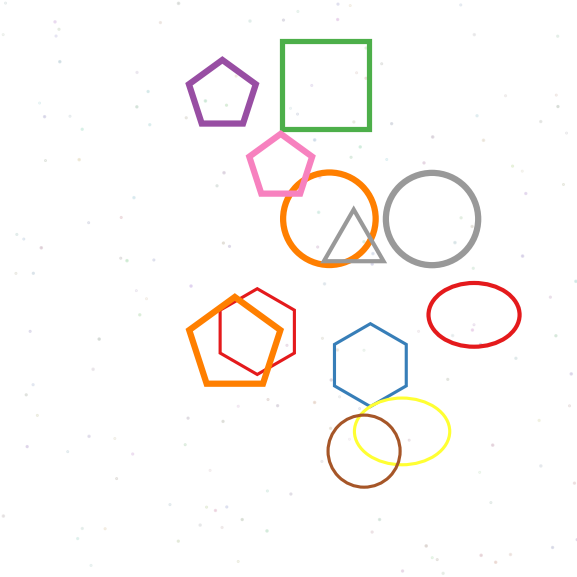[{"shape": "oval", "thickness": 2, "radius": 0.39, "center": [0.821, 0.454]}, {"shape": "hexagon", "thickness": 1.5, "radius": 0.37, "center": [0.445, 0.425]}, {"shape": "hexagon", "thickness": 1.5, "radius": 0.36, "center": [0.641, 0.367]}, {"shape": "square", "thickness": 2.5, "radius": 0.38, "center": [0.564, 0.852]}, {"shape": "pentagon", "thickness": 3, "radius": 0.3, "center": [0.385, 0.834]}, {"shape": "circle", "thickness": 3, "radius": 0.4, "center": [0.57, 0.62]}, {"shape": "pentagon", "thickness": 3, "radius": 0.41, "center": [0.407, 0.402]}, {"shape": "oval", "thickness": 1.5, "radius": 0.41, "center": [0.696, 0.252]}, {"shape": "circle", "thickness": 1.5, "radius": 0.31, "center": [0.63, 0.218]}, {"shape": "pentagon", "thickness": 3, "radius": 0.29, "center": [0.486, 0.71]}, {"shape": "circle", "thickness": 3, "radius": 0.4, "center": [0.748, 0.62]}, {"shape": "triangle", "thickness": 2, "radius": 0.3, "center": [0.612, 0.577]}]